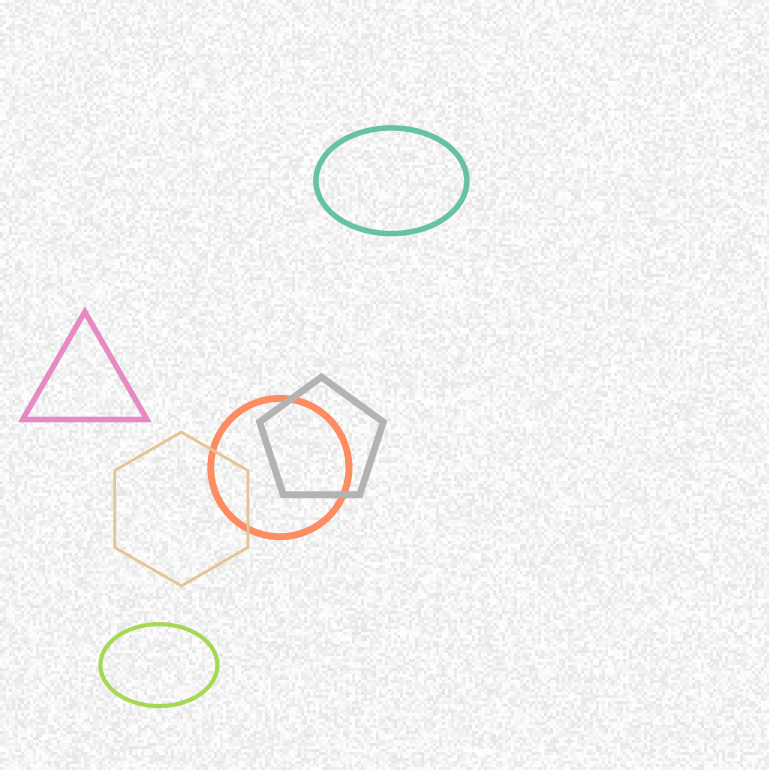[{"shape": "oval", "thickness": 2, "radius": 0.49, "center": [0.508, 0.765]}, {"shape": "circle", "thickness": 2.5, "radius": 0.45, "center": [0.363, 0.393]}, {"shape": "triangle", "thickness": 2, "radius": 0.47, "center": [0.11, 0.502]}, {"shape": "oval", "thickness": 1.5, "radius": 0.38, "center": [0.206, 0.136]}, {"shape": "hexagon", "thickness": 1, "radius": 0.5, "center": [0.236, 0.339]}, {"shape": "pentagon", "thickness": 2.5, "radius": 0.42, "center": [0.417, 0.426]}]